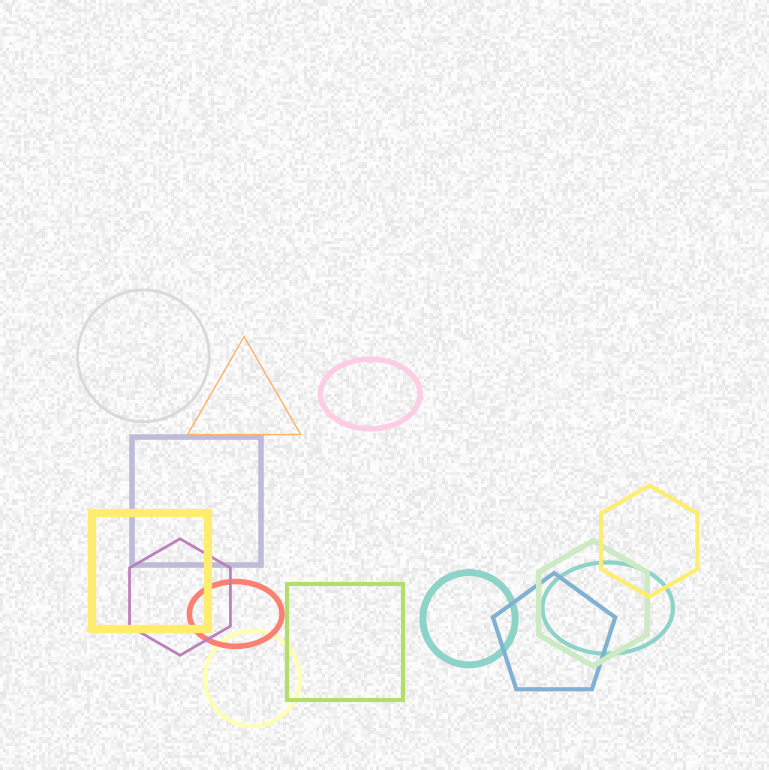[{"shape": "circle", "thickness": 2.5, "radius": 0.3, "center": [0.609, 0.196]}, {"shape": "oval", "thickness": 1.5, "radius": 0.42, "center": [0.789, 0.21]}, {"shape": "circle", "thickness": 1.5, "radius": 0.31, "center": [0.328, 0.119]}, {"shape": "square", "thickness": 2, "radius": 0.42, "center": [0.256, 0.349]}, {"shape": "oval", "thickness": 2, "radius": 0.3, "center": [0.306, 0.203]}, {"shape": "pentagon", "thickness": 1.5, "radius": 0.42, "center": [0.72, 0.172]}, {"shape": "triangle", "thickness": 0.5, "radius": 0.42, "center": [0.317, 0.478]}, {"shape": "square", "thickness": 1.5, "radius": 0.38, "center": [0.448, 0.166]}, {"shape": "oval", "thickness": 2, "radius": 0.32, "center": [0.481, 0.488]}, {"shape": "circle", "thickness": 1, "radius": 0.43, "center": [0.186, 0.538]}, {"shape": "hexagon", "thickness": 1, "radius": 0.38, "center": [0.234, 0.225]}, {"shape": "hexagon", "thickness": 2, "radius": 0.41, "center": [0.77, 0.216]}, {"shape": "square", "thickness": 3, "radius": 0.38, "center": [0.194, 0.258]}, {"shape": "hexagon", "thickness": 1.5, "radius": 0.36, "center": [0.843, 0.297]}]